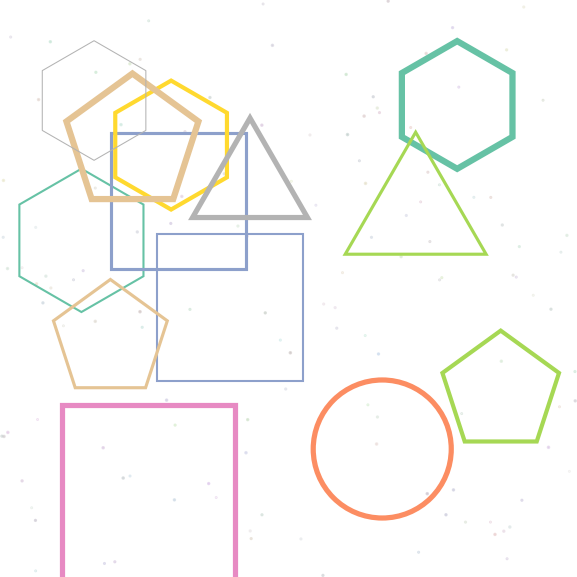[{"shape": "hexagon", "thickness": 1, "radius": 0.62, "center": [0.141, 0.583]}, {"shape": "hexagon", "thickness": 3, "radius": 0.55, "center": [0.792, 0.817]}, {"shape": "circle", "thickness": 2.5, "radius": 0.6, "center": [0.662, 0.222]}, {"shape": "square", "thickness": 1.5, "radius": 0.59, "center": [0.309, 0.651]}, {"shape": "square", "thickness": 1, "radius": 0.63, "center": [0.398, 0.467]}, {"shape": "square", "thickness": 2.5, "radius": 0.75, "center": [0.257, 0.147]}, {"shape": "pentagon", "thickness": 2, "radius": 0.53, "center": [0.867, 0.32]}, {"shape": "triangle", "thickness": 1.5, "radius": 0.7, "center": [0.72, 0.629]}, {"shape": "hexagon", "thickness": 2, "radius": 0.56, "center": [0.296, 0.748]}, {"shape": "pentagon", "thickness": 1.5, "radius": 0.52, "center": [0.191, 0.412]}, {"shape": "pentagon", "thickness": 3, "radius": 0.6, "center": [0.229, 0.752]}, {"shape": "triangle", "thickness": 2.5, "radius": 0.57, "center": [0.433, 0.68]}, {"shape": "hexagon", "thickness": 0.5, "radius": 0.52, "center": [0.163, 0.825]}]